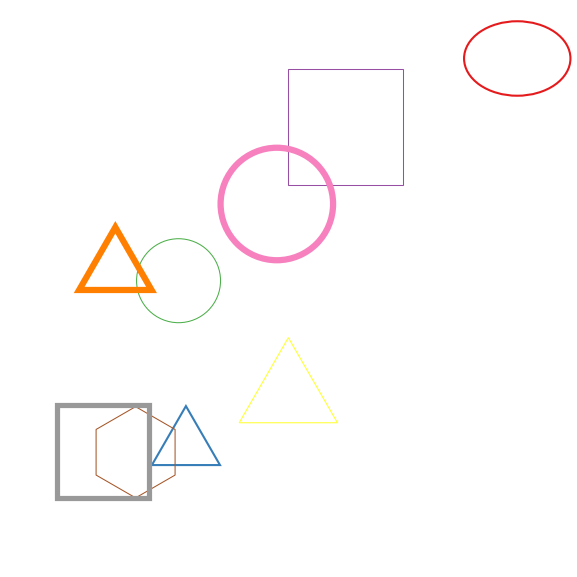[{"shape": "oval", "thickness": 1, "radius": 0.46, "center": [0.896, 0.898]}, {"shape": "triangle", "thickness": 1, "radius": 0.34, "center": [0.322, 0.228]}, {"shape": "circle", "thickness": 0.5, "radius": 0.36, "center": [0.309, 0.513]}, {"shape": "square", "thickness": 0.5, "radius": 0.5, "center": [0.599, 0.779]}, {"shape": "triangle", "thickness": 3, "radius": 0.36, "center": [0.2, 0.533]}, {"shape": "triangle", "thickness": 0.5, "radius": 0.49, "center": [0.499, 0.316]}, {"shape": "hexagon", "thickness": 0.5, "radius": 0.39, "center": [0.235, 0.216]}, {"shape": "circle", "thickness": 3, "radius": 0.49, "center": [0.479, 0.646]}, {"shape": "square", "thickness": 2.5, "radius": 0.4, "center": [0.178, 0.218]}]